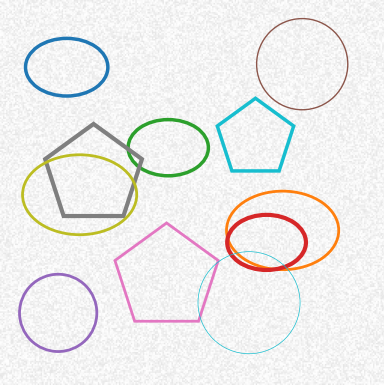[{"shape": "oval", "thickness": 2.5, "radius": 0.53, "center": [0.173, 0.825]}, {"shape": "oval", "thickness": 2, "radius": 0.73, "center": [0.734, 0.402]}, {"shape": "oval", "thickness": 2.5, "radius": 0.52, "center": [0.437, 0.616]}, {"shape": "oval", "thickness": 3, "radius": 0.51, "center": [0.692, 0.37]}, {"shape": "circle", "thickness": 2, "radius": 0.5, "center": [0.151, 0.187]}, {"shape": "circle", "thickness": 1, "radius": 0.59, "center": [0.785, 0.833]}, {"shape": "pentagon", "thickness": 2, "radius": 0.71, "center": [0.433, 0.28]}, {"shape": "pentagon", "thickness": 3, "radius": 0.66, "center": [0.243, 0.546]}, {"shape": "oval", "thickness": 2, "radius": 0.74, "center": [0.207, 0.494]}, {"shape": "pentagon", "thickness": 2.5, "radius": 0.52, "center": [0.664, 0.64]}, {"shape": "circle", "thickness": 0.5, "radius": 0.66, "center": [0.647, 0.214]}]